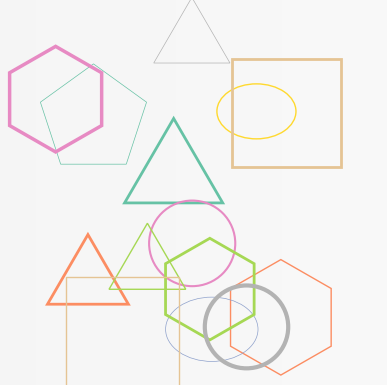[{"shape": "triangle", "thickness": 2, "radius": 0.73, "center": [0.448, 0.546]}, {"shape": "pentagon", "thickness": 0.5, "radius": 0.72, "center": [0.241, 0.69]}, {"shape": "triangle", "thickness": 2, "radius": 0.6, "center": [0.227, 0.27]}, {"shape": "hexagon", "thickness": 1, "radius": 0.75, "center": [0.725, 0.176]}, {"shape": "oval", "thickness": 0.5, "radius": 0.6, "center": [0.547, 0.145]}, {"shape": "hexagon", "thickness": 2.5, "radius": 0.69, "center": [0.144, 0.742]}, {"shape": "circle", "thickness": 1.5, "radius": 0.56, "center": [0.496, 0.368]}, {"shape": "hexagon", "thickness": 2, "radius": 0.66, "center": [0.542, 0.249]}, {"shape": "triangle", "thickness": 1, "radius": 0.57, "center": [0.38, 0.306]}, {"shape": "oval", "thickness": 1, "radius": 0.51, "center": [0.662, 0.711]}, {"shape": "square", "thickness": 2, "radius": 0.7, "center": [0.738, 0.707]}, {"shape": "square", "thickness": 1, "radius": 0.73, "center": [0.316, 0.136]}, {"shape": "triangle", "thickness": 0.5, "radius": 0.57, "center": [0.495, 0.893]}, {"shape": "circle", "thickness": 3, "radius": 0.54, "center": [0.636, 0.151]}]